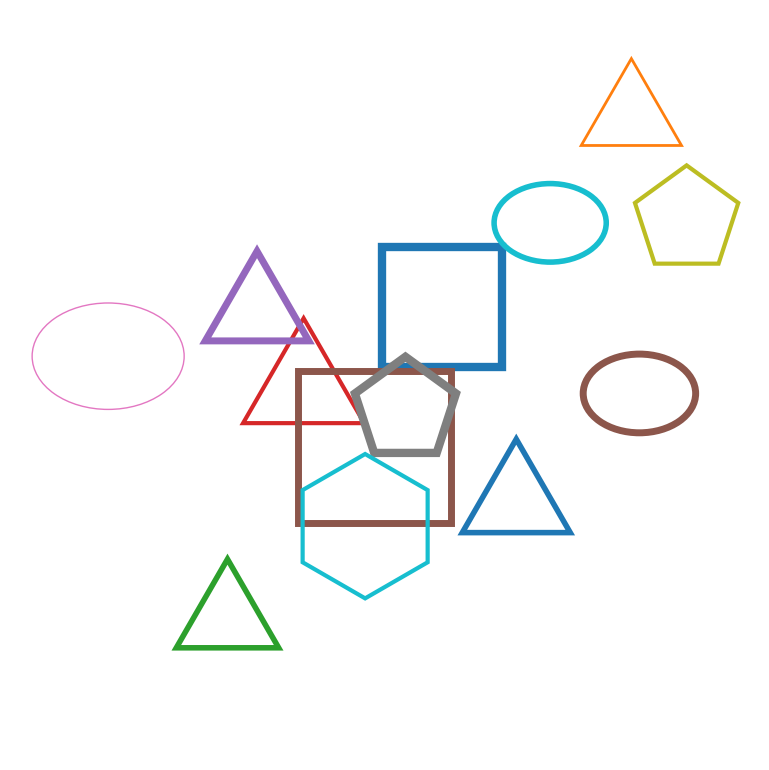[{"shape": "square", "thickness": 3, "radius": 0.39, "center": [0.574, 0.602]}, {"shape": "triangle", "thickness": 2, "radius": 0.4, "center": [0.67, 0.349]}, {"shape": "triangle", "thickness": 1, "radius": 0.38, "center": [0.82, 0.849]}, {"shape": "triangle", "thickness": 2, "radius": 0.38, "center": [0.295, 0.197]}, {"shape": "triangle", "thickness": 1.5, "radius": 0.45, "center": [0.394, 0.496]}, {"shape": "triangle", "thickness": 2.5, "radius": 0.39, "center": [0.334, 0.596]}, {"shape": "square", "thickness": 2.5, "radius": 0.49, "center": [0.486, 0.42]}, {"shape": "oval", "thickness": 2.5, "radius": 0.37, "center": [0.83, 0.489]}, {"shape": "oval", "thickness": 0.5, "radius": 0.49, "center": [0.14, 0.537]}, {"shape": "pentagon", "thickness": 3, "radius": 0.35, "center": [0.527, 0.468]}, {"shape": "pentagon", "thickness": 1.5, "radius": 0.35, "center": [0.892, 0.715]}, {"shape": "oval", "thickness": 2, "radius": 0.36, "center": [0.715, 0.711]}, {"shape": "hexagon", "thickness": 1.5, "radius": 0.47, "center": [0.474, 0.317]}]